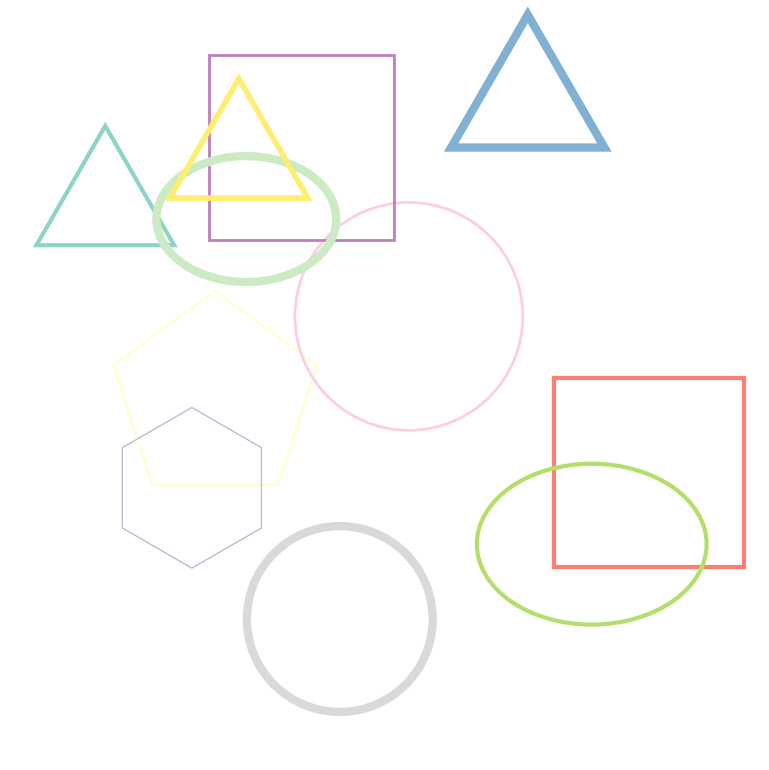[{"shape": "triangle", "thickness": 1.5, "radius": 0.52, "center": [0.137, 0.733]}, {"shape": "pentagon", "thickness": 0.5, "radius": 0.7, "center": [0.279, 0.483]}, {"shape": "hexagon", "thickness": 0.5, "radius": 0.52, "center": [0.249, 0.366]}, {"shape": "square", "thickness": 1.5, "radius": 0.62, "center": [0.843, 0.387]}, {"shape": "triangle", "thickness": 3, "radius": 0.57, "center": [0.685, 0.866]}, {"shape": "oval", "thickness": 1.5, "radius": 0.75, "center": [0.768, 0.293]}, {"shape": "circle", "thickness": 1, "radius": 0.74, "center": [0.531, 0.589]}, {"shape": "circle", "thickness": 3, "radius": 0.6, "center": [0.441, 0.196]}, {"shape": "square", "thickness": 1, "radius": 0.6, "center": [0.391, 0.808]}, {"shape": "oval", "thickness": 3, "radius": 0.58, "center": [0.32, 0.715]}, {"shape": "triangle", "thickness": 2, "radius": 0.52, "center": [0.31, 0.794]}]